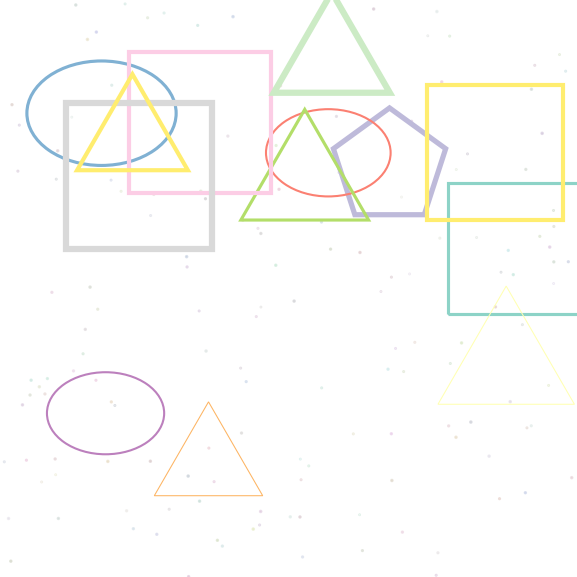[{"shape": "square", "thickness": 1.5, "radius": 0.57, "center": [0.89, 0.569]}, {"shape": "triangle", "thickness": 0.5, "radius": 0.68, "center": [0.877, 0.367]}, {"shape": "pentagon", "thickness": 2.5, "radius": 0.51, "center": [0.675, 0.71]}, {"shape": "oval", "thickness": 1, "radius": 0.54, "center": [0.568, 0.735]}, {"shape": "oval", "thickness": 1.5, "radius": 0.65, "center": [0.176, 0.803]}, {"shape": "triangle", "thickness": 0.5, "radius": 0.54, "center": [0.361, 0.195]}, {"shape": "triangle", "thickness": 1.5, "radius": 0.64, "center": [0.528, 0.682]}, {"shape": "square", "thickness": 2, "radius": 0.61, "center": [0.346, 0.787]}, {"shape": "square", "thickness": 3, "radius": 0.63, "center": [0.241, 0.695]}, {"shape": "oval", "thickness": 1, "radius": 0.51, "center": [0.183, 0.284]}, {"shape": "triangle", "thickness": 3, "radius": 0.58, "center": [0.575, 0.897]}, {"shape": "square", "thickness": 2, "radius": 0.59, "center": [0.857, 0.735]}, {"shape": "triangle", "thickness": 2, "radius": 0.55, "center": [0.229, 0.76]}]